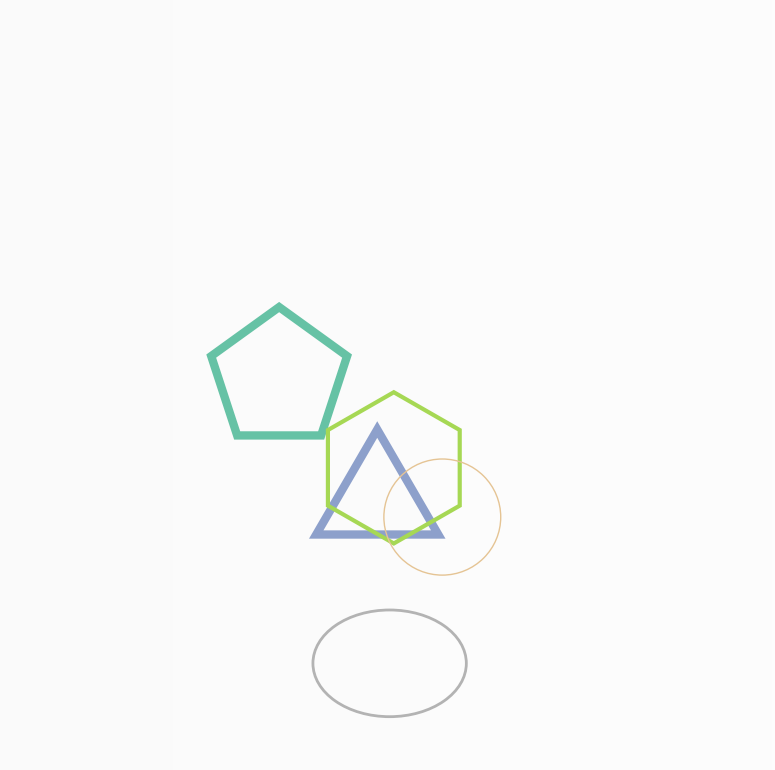[{"shape": "pentagon", "thickness": 3, "radius": 0.46, "center": [0.36, 0.509]}, {"shape": "triangle", "thickness": 3, "radius": 0.45, "center": [0.487, 0.351]}, {"shape": "hexagon", "thickness": 1.5, "radius": 0.49, "center": [0.508, 0.392]}, {"shape": "circle", "thickness": 0.5, "radius": 0.38, "center": [0.571, 0.328]}, {"shape": "oval", "thickness": 1, "radius": 0.49, "center": [0.503, 0.139]}]